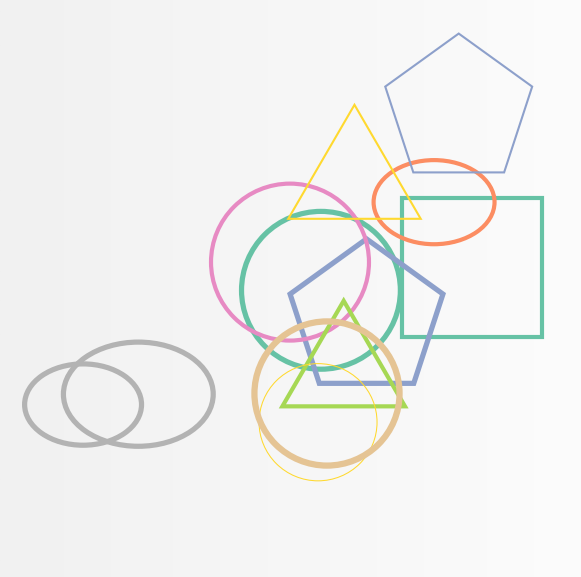[{"shape": "circle", "thickness": 2.5, "radius": 0.68, "center": [0.552, 0.496]}, {"shape": "square", "thickness": 2, "radius": 0.6, "center": [0.812, 0.536]}, {"shape": "oval", "thickness": 2, "radius": 0.52, "center": [0.747, 0.649]}, {"shape": "pentagon", "thickness": 2.5, "radius": 0.69, "center": [0.631, 0.447]}, {"shape": "pentagon", "thickness": 1, "radius": 0.66, "center": [0.789, 0.808]}, {"shape": "circle", "thickness": 2, "radius": 0.68, "center": [0.499, 0.545]}, {"shape": "triangle", "thickness": 2, "radius": 0.61, "center": [0.591, 0.356]}, {"shape": "triangle", "thickness": 1, "radius": 0.66, "center": [0.61, 0.686]}, {"shape": "circle", "thickness": 0.5, "radius": 0.51, "center": [0.547, 0.268]}, {"shape": "circle", "thickness": 3, "radius": 0.62, "center": [0.563, 0.318]}, {"shape": "oval", "thickness": 2.5, "radius": 0.64, "center": [0.238, 0.317]}, {"shape": "oval", "thickness": 2.5, "radius": 0.5, "center": [0.143, 0.299]}]